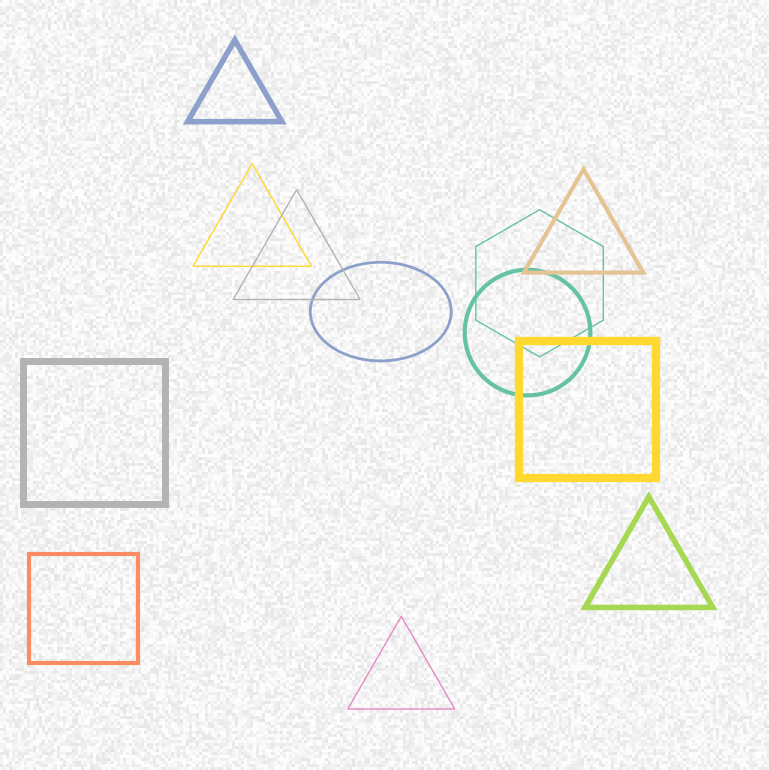[{"shape": "hexagon", "thickness": 0.5, "radius": 0.48, "center": [0.701, 0.632]}, {"shape": "circle", "thickness": 1.5, "radius": 0.41, "center": [0.685, 0.568]}, {"shape": "square", "thickness": 1.5, "radius": 0.35, "center": [0.108, 0.21]}, {"shape": "oval", "thickness": 1, "radius": 0.46, "center": [0.494, 0.595]}, {"shape": "triangle", "thickness": 2, "radius": 0.35, "center": [0.305, 0.877]}, {"shape": "triangle", "thickness": 0.5, "radius": 0.4, "center": [0.521, 0.119]}, {"shape": "triangle", "thickness": 2, "radius": 0.48, "center": [0.843, 0.259]}, {"shape": "square", "thickness": 3, "radius": 0.44, "center": [0.763, 0.468]}, {"shape": "triangle", "thickness": 0.5, "radius": 0.44, "center": [0.328, 0.699]}, {"shape": "triangle", "thickness": 1.5, "radius": 0.45, "center": [0.758, 0.691]}, {"shape": "square", "thickness": 2.5, "radius": 0.46, "center": [0.122, 0.438]}, {"shape": "triangle", "thickness": 0.5, "radius": 0.48, "center": [0.385, 0.659]}]